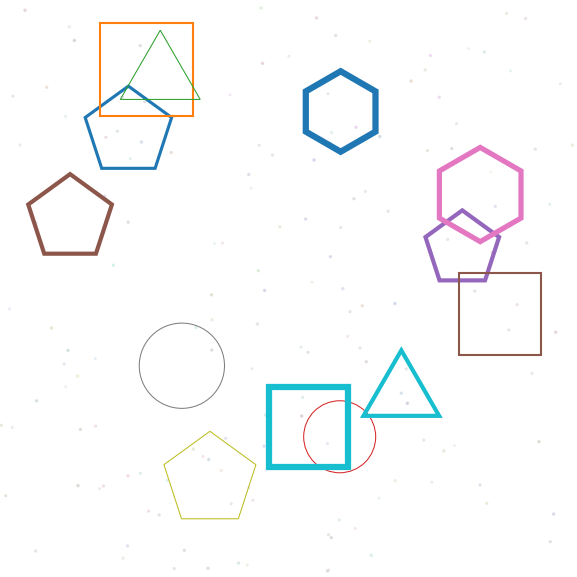[{"shape": "pentagon", "thickness": 1.5, "radius": 0.39, "center": [0.222, 0.771]}, {"shape": "hexagon", "thickness": 3, "radius": 0.35, "center": [0.59, 0.806]}, {"shape": "square", "thickness": 1, "radius": 0.4, "center": [0.254, 0.879]}, {"shape": "triangle", "thickness": 0.5, "radius": 0.4, "center": [0.278, 0.867]}, {"shape": "circle", "thickness": 0.5, "radius": 0.31, "center": [0.588, 0.243]}, {"shape": "pentagon", "thickness": 2, "radius": 0.34, "center": [0.801, 0.568]}, {"shape": "pentagon", "thickness": 2, "radius": 0.38, "center": [0.121, 0.621]}, {"shape": "square", "thickness": 1, "radius": 0.36, "center": [0.866, 0.455]}, {"shape": "hexagon", "thickness": 2.5, "radius": 0.41, "center": [0.832, 0.662]}, {"shape": "circle", "thickness": 0.5, "radius": 0.37, "center": [0.315, 0.366]}, {"shape": "pentagon", "thickness": 0.5, "radius": 0.42, "center": [0.363, 0.169]}, {"shape": "triangle", "thickness": 2, "radius": 0.38, "center": [0.695, 0.317]}, {"shape": "square", "thickness": 3, "radius": 0.34, "center": [0.534, 0.26]}]